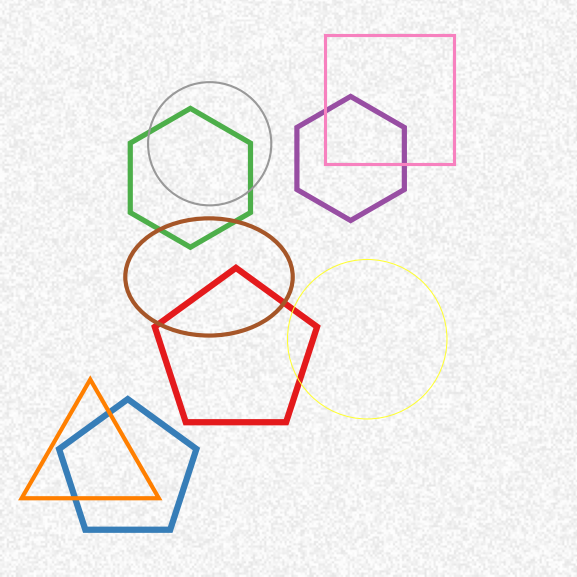[{"shape": "pentagon", "thickness": 3, "radius": 0.74, "center": [0.409, 0.388]}, {"shape": "pentagon", "thickness": 3, "radius": 0.63, "center": [0.221, 0.183]}, {"shape": "hexagon", "thickness": 2.5, "radius": 0.6, "center": [0.33, 0.691]}, {"shape": "hexagon", "thickness": 2.5, "radius": 0.54, "center": [0.607, 0.725]}, {"shape": "triangle", "thickness": 2, "radius": 0.69, "center": [0.156, 0.205]}, {"shape": "circle", "thickness": 0.5, "radius": 0.69, "center": [0.636, 0.412]}, {"shape": "oval", "thickness": 2, "radius": 0.72, "center": [0.362, 0.52]}, {"shape": "square", "thickness": 1.5, "radius": 0.56, "center": [0.674, 0.827]}, {"shape": "circle", "thickness": 1, "radius": 0.53, "center": [0.363, 0.75]}]